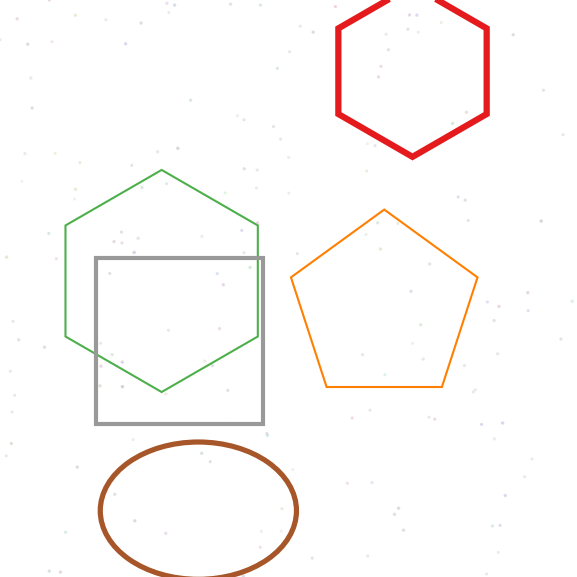[{"shape": "hexagon", "thickness": 3, "radius": 0.74, "center": [0.714, 0.876]}, {"shape": "hexagon", "thickness": 1, "radius": 0.96, "center": [0.28, 0.513]}, {"shape": "pentagon", "thickness": 1, "radius": 0.85, "center": [0.665, 0.466]}, {"shape": "oval", "thickness": 2.5, "radius": 0.85, "center": [0.343, 0.115]}, {"shape": "square", "thickness": 2, "radius": 0.72, "center": [0.311, 0.409]}]